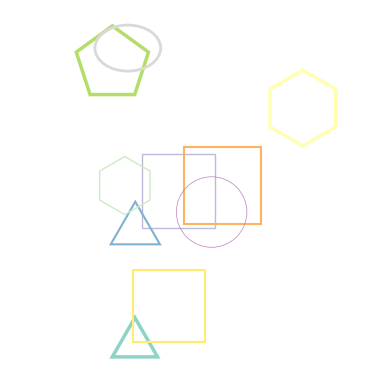[{"shape": "triangle", "thickness": 2.5, "radius": 0.34, "center": [0.35, 0.107]}, {"shape": "hexagon", "thickness": 2.5, "radius": 0.49, "center": [0.787, 0.719]}, {"shape": "square", "thickness": 1, "radius": 0.48, "center": [0.464, 0.503]}, {"shape": "triangle", "thickness": 1.5, "radius": 0.37, "center": [0.351, 0.402]}, {"shape": "square", "thickness": 1.5, "radius": 0.5, "center": [0.577, 0.518]}, {"shape": "pentagon", "thickness": 2.5, "radius": 0.49, "center": [0.292, 0.834]}, {"shape": "oval", "thickness": 2, "radius": 0.43, "center": [0.332, 0.875]}, {"shape": "circle", "thickness": 0.5, "radius": 0.46, "center": [0.55, 0.449]}, {"shape": "hexagon", "thickness": 1, "radius": 0.38, "center": [0.324, 0.518]}, {"shape": "square", "thickness": 1.5, "radius": 0.46, "center": [0.438, 0.206]}]